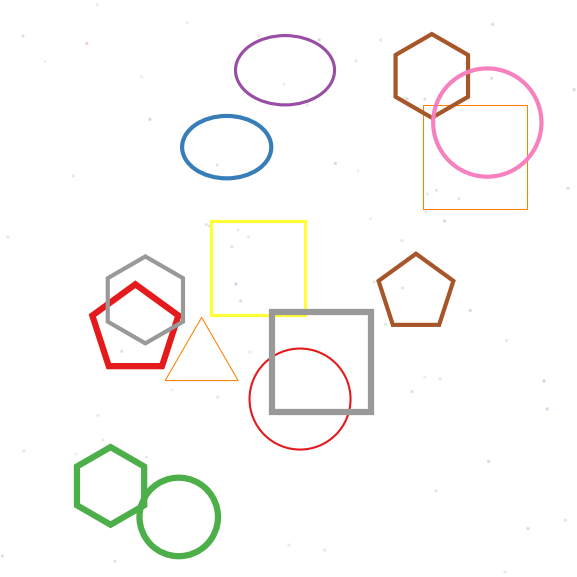[{"shape": "pentagon", "thickness": 3, "radius": 0.39, "center": [0.234, 0.429]}, {"shape": "circle", "thickness": 1, "radius": 0.44, "center": [0.52, 0.308]}, {"shape": "oval", "thickness": 2, "radius": 0.39, "center": [0.393, 0.744]}, {"shape": "circle", "thickness": 3, "radius": 0.34, "center": [0.31, 0.104]}, {"shape": "hexagon", "thickness": 3, "radius": 0.34, "center": [0.191, 0.158]}, {"shape": "oval", "thickness": 1.5, "radius": 0.43, "center": [0.494, 0.878]}, {"shape": "triangle", "thickness": 0.5, "radius": 0.36, "center": [0.349, 0.377]}, {"shape": "square", "thickness": 0.5, "radius": 0.45, "center": [0.822, 0.727]}, {"shape": "square", "thickness": 1.5, "radius": 0.41, "center": [0.447, 0.535]}, {"shape": "hexagon", "thickness": 2, "radius": 0.36, "center": [0.748, 0.868]}, {"shape": "pentagon", "thickness": 2, "radius": 0.34, "center": [0.72, 0.492]}, {"shape": "circle", "thickness": 2, "radius": 0.47, "center": [0.844, 0.787]}, {"shape": "hexagon", "thickness": 2, "radius": 0.38, "center": [0.252, 0.48]}, {"shape": "square", "thickness": 3, "radius": 0.43, "center": [0.557, 0.372]}]